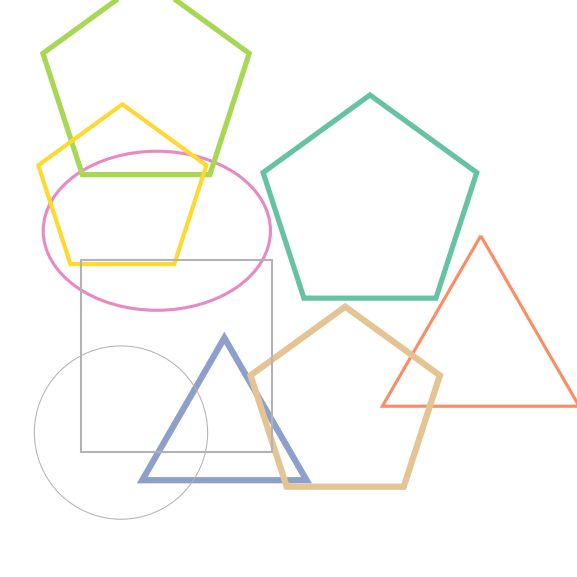[{"shape": "pentagon", "thickness": 2.5, "radius": 0.97, "center": [0.641, 0.64]}, {"shape": "triangle", "thickness": 1.5, "radius": 0.98, "center": [0.832, 0.394]}, {"shape": "triangle", "thickness": 3, "radius": 0.82, "center": [0.389, 0.25]}, {"shape": "oval", "thickness": 1.5, "radius": 0.98, "center": [0.272, 0.6]}, {"shape": "pentagon", "thickness": 2.5, "radius": 0.94, "center": [0.253, 0.849]}, {"shape": "pentagon", "thickness": 2, "radius": 0.77, "center": [0.212, 0.666]}, {"shape": "pentagon", "thickness": 3, "radius": 0.86, "center": [0.598, 0.296]}, {"shape": "circle", "thickness": 0.5, "radius": 0.75, "center": [0.21, 0.25]}, {"shape": "square", "thickness": 1, "radius": 0.83, "center": [0.306, 0.382]}]